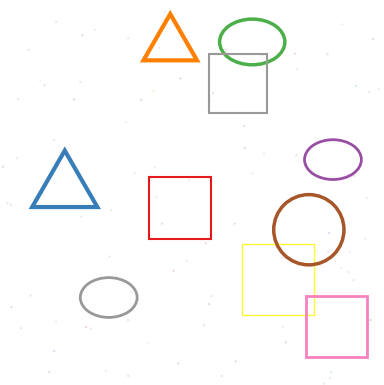[{"shape": "square", "thickness": 1.5, "radius": 0.4, "center": [0.468, 0.46]}, {"shape": "triangle", "thickness": 3, "radius": 0.49, "center": [0.168, 0.511]}, {"shape": "oval", "thickness": 2.5, "radius": 0.42, "center": [0.655, 0.891]}, {"shape": "oval", "thickness": 2, "radius": 0.37, "center": [0.865, 0.585]}, {"shape": "triangle", "thickness": 3, "radius": 0.4, "center": [0.442, 0.883]}, {"shape": "square", "thickness": 1, "radius": 0.46, "center": [0.722, 0.275]}, {"shape": "circle", "thickness": 2.5, "radius": 0.46, "center": [0.802, 0.403]}, {"shape": "square", "thickness": 2, "radius": 0.4, "center": [0.873, 0.152]}, {"shape": "square", "thickness": 1.5, "radius": 0.38, "center": [0.618, 0.784]}, {"shape": "oval", "thickness": 2, "radius": 0.37, "center": [0.282, 0.227]}]